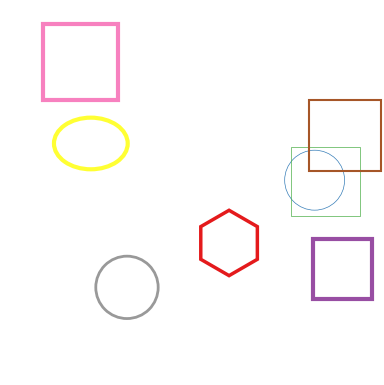[{"shape": "hexagon", "thickness": 2.5, "radius": 0.42, "center": [0.595, 0.369]}, {"shape": "circle", "thickness": 0.5, "radius": 0.39, "center": [0.817, 0.532]}, {"shape": "square", "thickness": 0.5, "radius": 0.45, "center": [0.846, 0.528]}, {"shape": "square", "thickness": 3, "radius": 0.39, "center": [0.889, 0.301]}, {"shape": "oval", "thickness": 3, "radius": 0.48, "center": [0.236, 0.627]}, {"shape": "square", "thickness": 1.5, "radius": 0.46, "center": [0.896, 0.648]}, {"shape": "square", "thickness": 3, "radius": 0.49, "center": [0.209, 0.839]}, {"shape": "circle", "thickness": 2, "radius": 0.41, "center": [0.33, 0.254]}]